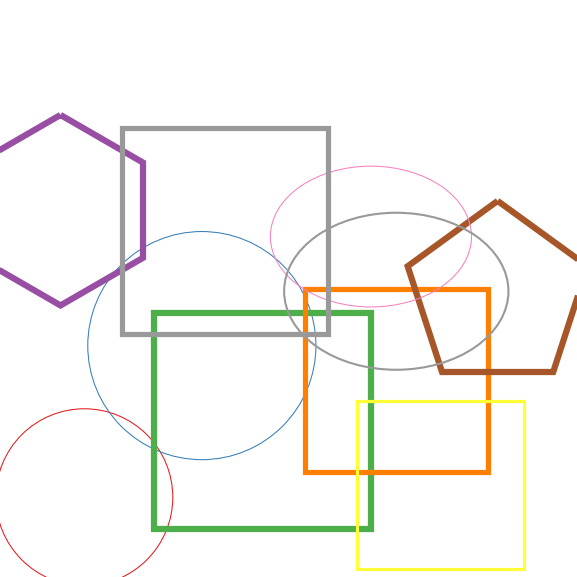[{"shape": "circle", "thickness": 0.5, "radius": 0.77, "center": [0.146, 0.138]}, {"shape": "circle", "thickness": 0.5, "radius": 0.99, "center": [0.35, 0.401]}, {"shape": "square", "thickness": 3, "radius": 0.94, "center": [0.455, 0.27]}, {"shape": "hexagon", "thickness": 3, "radius": 0.82, "center": [0.105, 0.635]}, {"shape": "square", "thickness": 2.5, "radius": 0.79, "center": [0.686, 0.34]}, {"shape": "square", "thickness": 1.5, "radius": 0.73, "center": [0.763, 0.16]}, {"shape": "pentagon", "thickness": 3, "radius": 0.82, "center": [0.862, 0.487]}, {"shape": "oval", "thickness": 0.5, "radius": 0.87, "center": [0.642, 0.59]}, {"shape": "square", "thickness": 2.5, "radius": 0.89, "center": [0.389, 0.599]}, {"shape": "oval", "thickness": 1, "radius": 0.97, "center": [0.686, 0.495]}]